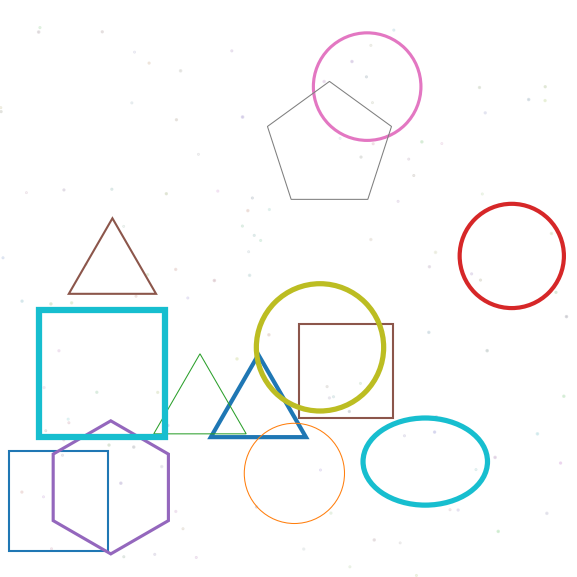[{"shape": "square", "thickness": 1, "radius": 0.43, "center": [0.101, 0.131]}, {"shape": "triangle", "thickness": 2, "radius": 0.48, "center": [0.447, 0.29]}, {"shape": "circle", "thickness": 0.5, "radius": 0.43, "center": [0.51, 0.179]}, {"shape": "triangle", "thickness": 0.5, "radius": 0.46, "center": [0.346, 0.294]}, {"shape": "circle", "thickness": 2, "radius": 0.45, "center": [0.886, 0.556]}, {"shape": "hexagon", "thickness": 1.5, "radius": 0.58, "center": [0.192, 0.155]}, {"shape": "triangle", "thickness": 1, "radius": 0.44, "center": [0.195, 0.534]}, {"shape": "square", "thickness": 1, "radius": 0.41, "center": [0.599, 0.356]}, {"shape": "circle", "thickness": 1.5, "radius": 0.47, "center": [0.636, 0.849]}, {"shape": "pentagon", "thickness": 0.5, "radius": 0.56, "center": [0.571, 0.745]}, {"shape": "circle", "thickness": 2.5, "radius": 0.55, "center": [0.554, 0.398]}, {"shape": "square", "thickness": 3, "radius": 0.55, "center": [0.177, 0.352]}, {"shape": "oval", "thickness": 2.5, "radius": 0.54, "center": [0.736, 0.2]}]